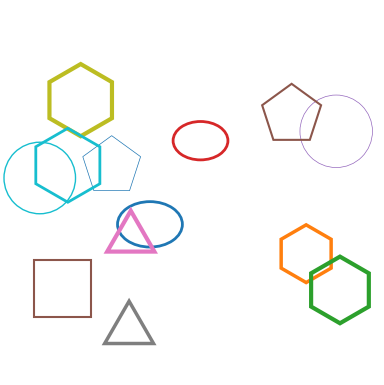[{"shape": "oval", "thickness": 2, "radius": 0.42, "center": [0.389, 0.417]}, {"shape": "pentagon", "thickness": 0.5, "radius": 0.39, "center": [0.29, 0.569]}, {"shape": "hexagon", "thickness": 2.5, "radius": 0.37, "center": [0.795, 0.341]}, {"shape": "hexagon", "thickness": 3, "radius": 0.43, "center": [0.883, 0.247]}, {"shape": "oval", "thickness": 2, "radius": 0.36, "center": [0.521, 0.635]}, {"shape": "circle", "thickness": 0.5, "radius": 0.47, "center": [0.873, 0.659]}, {"shape": "pentagon", "thickness": 1.5, "radius": 0.4, "center": [0.757, 0.702]}, {"shape": "square", "thickness": 1.5, "radius": 0.37, "center": [0.161, 0.25]}, {"shape": "triangle", "thickness": 3, "radius": 0.35, "center": [0.34, 0.382]}, {"shape": "triangle", "thickness": 2.5, "radius": 0.37, "center": [0.335, 0.144]}, {"shape": "hexagon", "thickness": 3, "radius": 0.47, "center": [0.21, 0.74]}, {"shape": "circle", "thickness": 1, "radius": 0.46, "center": [0.103, 0.538]}, {"shape": "hexagon", "thickness": 2, "radius": 0.48, "center": [0.176, 0.571]}]